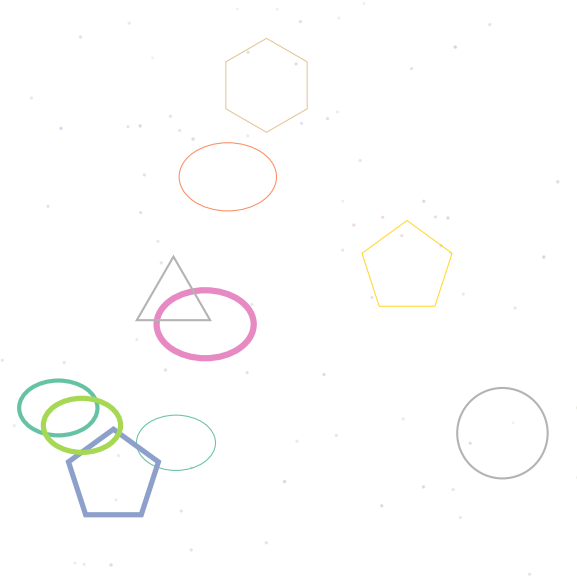[{"shape": "oval", "thickness": 0.5, "radius": 0.34, "center": [0.305, 0.232]}, {"shape": "oval", "thickness": 2, "radius": 0.34, "center": [0.101, 0.293]}, {"shape": "oval", "thickness": 0.5, "radius": 0.42, "center": [0.395, 0.693]}, {"shape": "pentagon", "thickness": 2.5, "radius": 0.41, "center": [0.196, 0.174]}, {"shape": "oval", "thickness": 3, "radius": 0.42, "center": [0.355, 0.438]}, {"shape": "oval", "thickness": 2.5, "radius": 0.33, "center": [0.142, 0.263]}, {"shape": "pentagon", "thickness": 0.5, "radius": 0.41, "center": [0.705, 0.535]}, {"shape": "hexagon", "thickness": 0.5, "radius": 0.41, "center": [0.461, 0.851]}, {"shape": "circle", "thickness": 1, "radius": 0.39, "center": [0.87, 0.249]}, {"shape": "triangle", "thickness": 1, "radius": 0.37, "center": [0.3, 0.481]}]